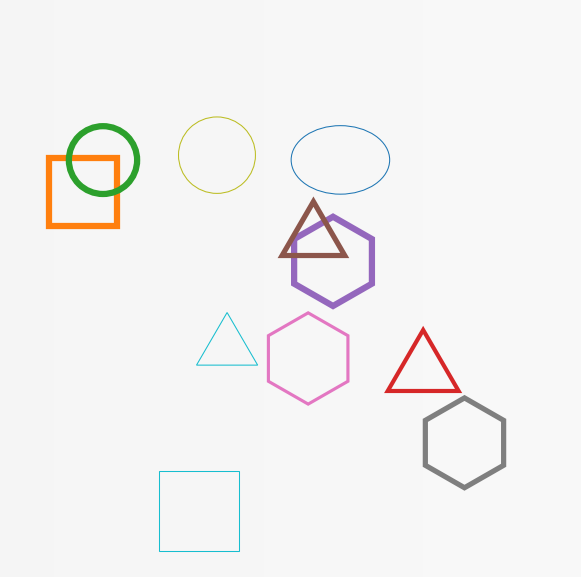[{"shape": "oval", "thickness": 0.5, "radius": 0.42, "center": [0.586, 0.722]}, {"shape": "square", "thickness": 3, "radius": 0.29, "center": [0.143, 0.666]}, {"shape": "circle", "thickness": 3, "radius": 0.29, "center": [0.177, 0.722]}, {"shape": "triangle", "thickness": 2, "radius": 0.35, "center": [0.728, 0.357]}, {"shape": "hexagon", "thickness": 3, "radius": 0.39, "center": [0.573, 0.547]}, {"shape": "triangle", "thickness": 2.5, "radius": 0.31, "center": [0.539, 0.588]}, {"shape": "hexagon", "thickness": 1.5, "radius": 0.39, "center": [0.53, 0.378]}, {"shape": "hexagon", "thickness": 2.5, "radius": 0.39, "center": [0.799, 0.232]}, {"shape": "circle", "thickness": 0.5, "radius": 0.33, "center": [0.373, 0.73]}, {"shape": "triangle", "thickness": 0.5, "radius": 0.3, "center": [0.391, 0.397]}, {"shape": "square", "thickness": 0.5, "radius": 0.35, "center": [0.342, 0.114]}]